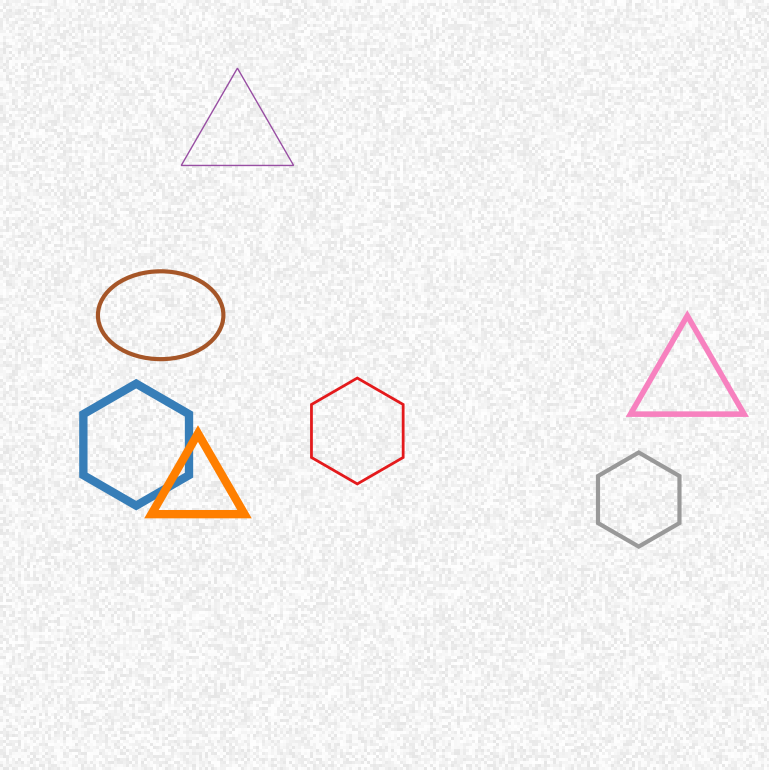[{"shape": "hexagon", "thickness": 1, "radius": 0.34, "center": [0.464, 0.44]}, {"shape": "hexagon", "thickness": 3, "radius": 0.4, "center": [0.177, 0.423]}, {"shape": "triangle", "thickness": 0.5, "radius": 0.42, "center": [0.308, 0.827]}, {"shape": "triangle", "thickness": 3, "radius": 0.35, "center": [0.257, 0.367]}, {"shape": "oval", "thickness": 1.5, "radius": 0.41, "center": [0.209, 0.591]}, {"shape": "triangle", "thickness": 2, "radius": 0.43, "center": [0.893, 0.505]}, {"shape": "hexagon", "thickness": 1.5, "radius": 0.31, "center": [0.83, 0.351]}]